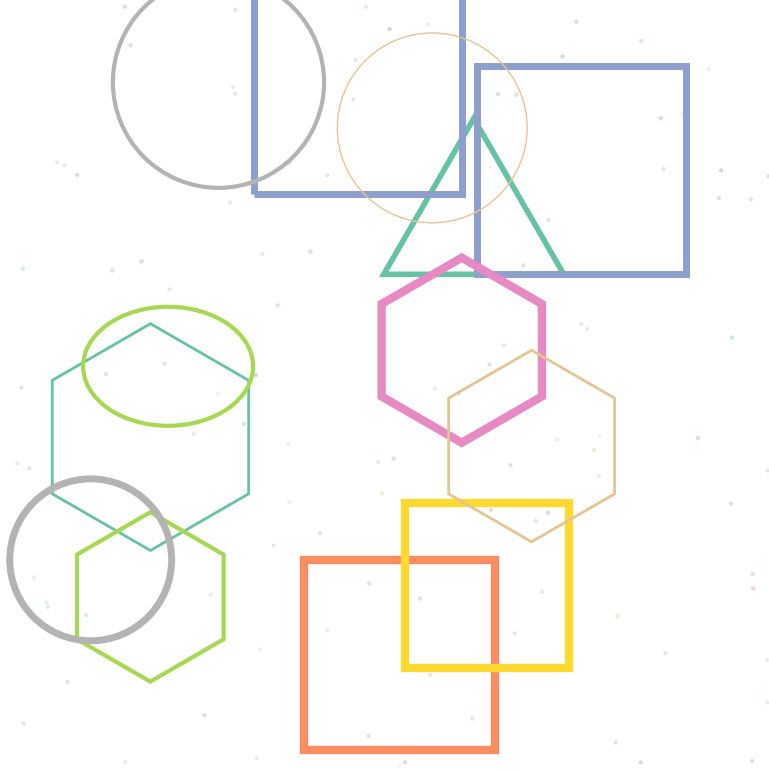[{"shape": "hexagon", "thickness": 1, "radius": 0.74, "center": [0.195, 0.432]}, {"shape": "triangle", "thickness": 2, "radius": 0.67, "center": [0.615, 0.711]}, {"shape": "square", "thickness": 3, "radius": 0.62, "center": [0.519, 0.149]}, {"shape": "square", "thickness": 2.5, "radius": 0.68, "center": [0.755, 0.779]}, {"shape": "square", "thickness": 2.5, "radius": 0.68, "center": [0.465, 0.883]}, {"shape": "hexagon", "thickness": 3, "radius": 0.6, "center": [0.6, 0.545]}, {"shape": "hexagon", "thickness": 1.5, "radius": 0.55, "center": [0.195, 0.225]}, {"shape": "oval", "thickness": 1.5, "radius": 0.55, "center": [0.218, 0.524]}, {"shape": "square", "thickness": 3, "radius": 0.53, "center": [0.633, 0.239]}, {"shape": "hexagon", "thickness": 1, "radius": 0.62, "center": [0.69, 0.421]}, {"shape": "circle", "thickness": 0.5, "radius": 0.62, "center": [0.561, 0.834]}, {"shape": "circle", "thickness": 1.5, "radius": 0.69, "center": [0.284, 0.893]}, {"shape": "circle", "thickness": 2.5, "radius": 0.53, "center": [0.118, 0.273]}]